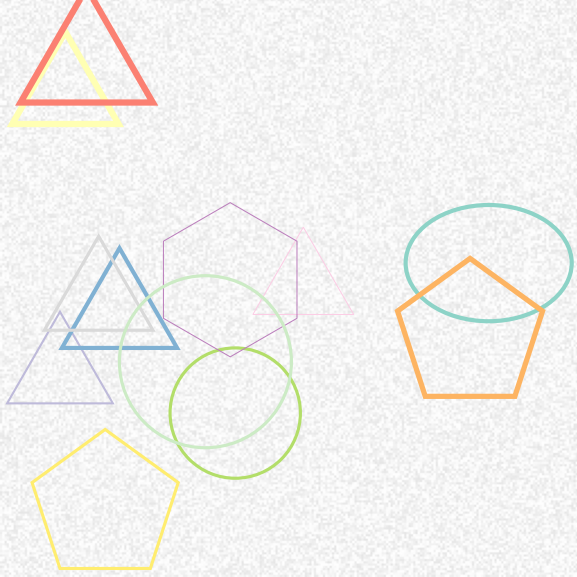[{"shape": "oval", "thickness": 2, "radius": 0.72, "center": [0.846, 0.544]}, {"shape": "triangle", "thickness": 3, "radius": 0.53, "center": [0.113, 0.838]}, {"shape": "triangle", "thickness": 1, "radius": 0.53, "center": [0.104, 0.354]}, {"shape": "triangle", "thickness": 3, "radius": 0.66, "center": [0.15, 0.888]}, {"shape": "triangle", "thickness": 2, "radius": 0.58, "center": [0.207, 0.454]}, {"shape": "pentagon", "thickness": 2.5, "radius": 0.66, "center": [0.814, 0.42]}, {"shape": "circle", "thickness": 1.5, "radius": 0.56, "center": [0.407, 0.284]}, {"shape": "triangle", "thickness": 0.5, "radius": 0.5, "center": [0.525, 0.505]}, {"shape": "triangle", "thickness": 1.5, "radius": 0.54, "center": [0.171, 0.482]}, {"shape": "hexagon", "thickness": 0.5, "radius": 0.67, "center": [0.399, 0.515]}, {"shape": "circle", "thickness": 1.5, "radius": 0.74, "center": [0.356, 0.373]}, {"shape": "pentagon", "thickness": 1.5, "radius": 0.67, "center": [0.182, 0.122]}]